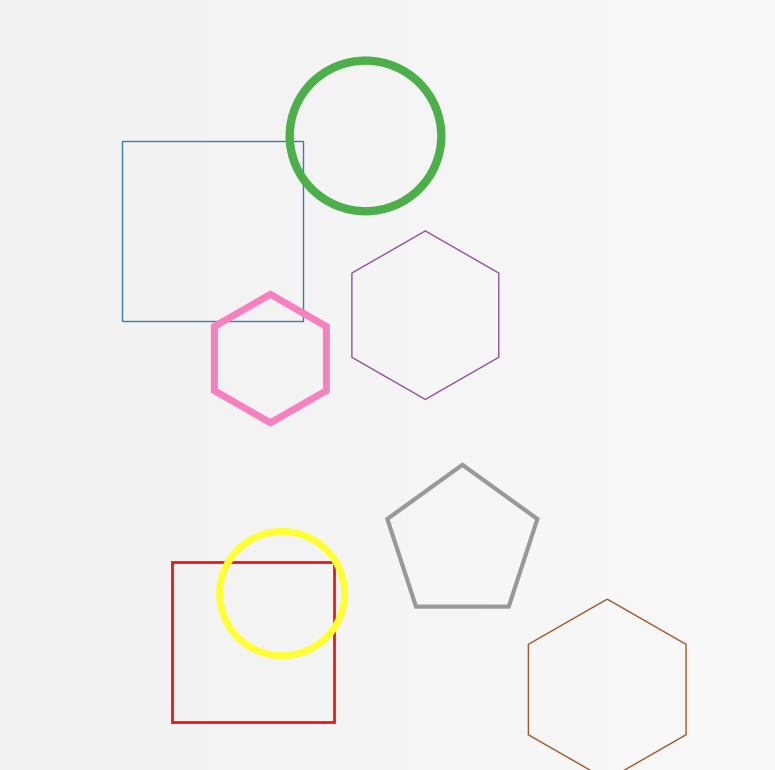[{"shape": "square", "thickness": 1, "radius": 0.52, "center": [0.326, 0.166]}, {"shape": "square", "thickness": 0.5, "radius": 0.58, "center": [0.274, 0.7]}, {"shape": "circle", "thickness": 3, "radius": 0.49, "center": [0.472, 0.823]}, {"shape": "hexagon", "thickness": 0.5, "radius": 0.55, "center": [0.549, 0.591]}, {"shape": "circle", "thickness": 2.5, "radius": 0.4, "center": [0.364, 0.229]}, {"shape": "hexagon", "thickness": 0.5, "radius": 0.59, "center": [0.784, 0.104]}, {"shape": "hexagon", "thickness": 2.5, "radius": 0.42, "center": [0.349, 0.534]}, {"shape": "pentagon", "thickness": 1.5, "radius": 0.51, "center": [0.597, 0.295]}]